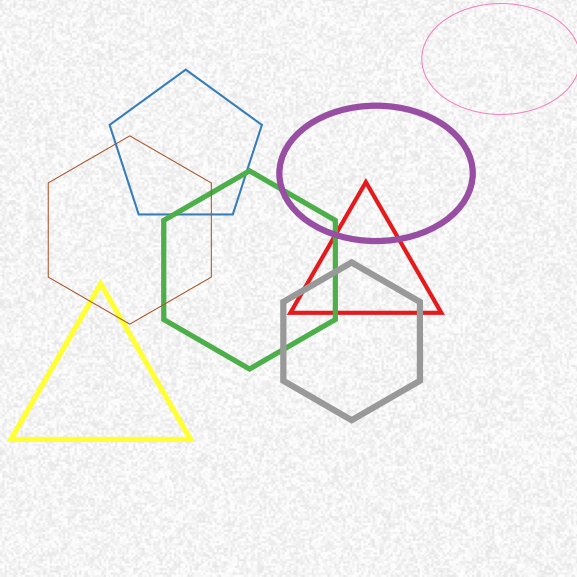[{"shape": "triangle", "thickness": 2, "radius": 0.75, "center": [0.634, 0.533]}, {"shape": "pentagon", "thickness": 1, "radius": 0.69, "center": [0.322, 0.74]}, {"shape": "hexagon", "thickness": 2.5, "radius": 0.86, "center": [0.432, 0.532]}, {"shape": "oval", "thickness": 3, "radius": 0.84, "center": [0.651, 0.699]}, {"shape": "triangle", "thickness": 2.5, "radius": 0.9, "center": [0.174, 0.328]}, {"shape": "hexagon", "thickness": 0.5, "radius": 0.82, "center": [0.225, 0.601]}, {"shape": "oval", "thickness": 0.5, "radius": 0.69, "center": [0.868, 0.897]}, {"shape": "hexagon", "thickness": 3, "radius": 0.68, "center": [0.609, 0.408]}]